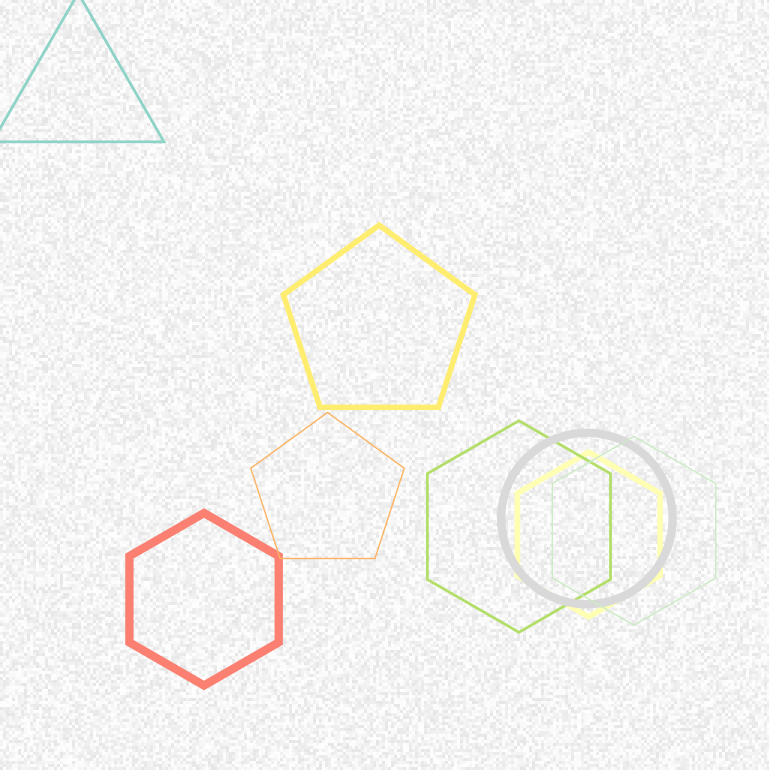[{"shape": "triangle", "thickness": 1, "radius": 0.64, "center": [0.102, 0.88]}, {"shape": "hexagon", "thickness": 2, "radius": 0.54, "center": [0.765, 0.306]}, {"shape": "hexagon", "thickness": 3, "radius": 0.56, "center": [0.265, 0.222]}, {"shape": "pentagon", "thickness": 0.5, "radius": 0.52, "center": [0.425, 0.359]}, {"shape": "hexagon", "thickness": 1, "radius": 0.69, "center": [0.674, 0.316]}, {"shape": "circle", "thickness": 3, "radius": 0.56, "center": [0.762, 0.327]}, {"shape": "hexagon", "thickness": 0.5, "radius": 0.61, "center": [0.823, 0.311]}, {"shape": "pentagon", "thickness": 2, "radius": 0.65, "center": [0.492, 0.577]}]